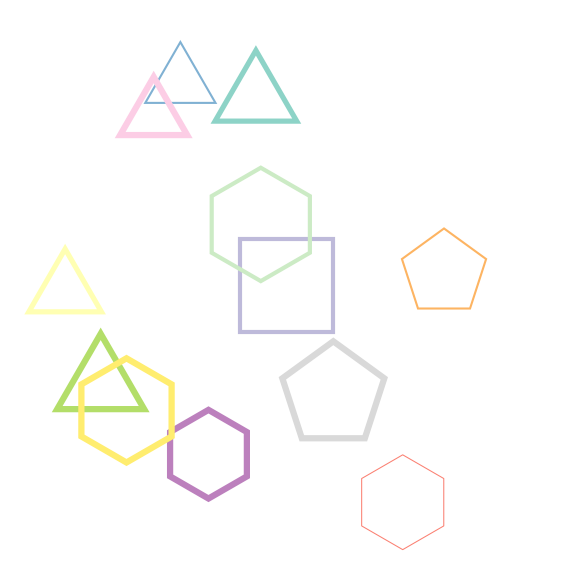[{"shape": "triangle", "thickness": 2.5, "radius": 0.41, "center": [0.443, 0.83]}, {"shape": "triangle", "thickness": 2.5, "radius": 0.36, "center": [0.113, 0.495]}, {"shape": "square", "thickness": 2, "radius": 0.41, "center": [0.496, 0.505]}, {"shape": "hexagon", "thickness": 0.5, "radius": 0.41, "center": [0.697, 0.129]}, {"shape": "triangle", "thickness": 1, "radius": 0.35, "center": [0.312, 0.856]}, {"shape": "pentagon", "thickness": 1, "radius": 0.38, "center": [0.769, 0.527]}, {"shape": "triangle", "thickness": 3, "radius": 0.43, "center": [0.174, 0.334]}, {"shape": "triangle", "thickness": 3, "radius": 0.34, "center": [0.266, 0.799]}, {"shape": "pentagon", "thickness": 3, "radius": 0.46, "center": [0.577, 0.315]}, {"shape": "hexagon", "thickness": 3, "radius": 0.38, "center": [0.361, 0.213]}, {"shape": "hexagon", "thickness": 2, "radius": 0.49, "center": [0.452, 0.611]}, {"shape": "hexagon", "thickness": 3, "radius": 0.45, "center": [0.219, 0.288]}]